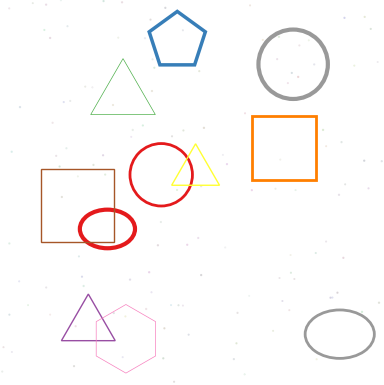[{"shape": "circle", "thickness": 2, "radius": 0.41, "center": [0.419, 0.546]}, {"shape": "oval", "thickness": 3, "radius": 0.36, "center": [0.279, 0.405]}, {"shape": "pentagon", "thickness": 2.5, "radius": 0.38, "center": [0.46, 0.894]}, {"shape": "triangle", "thickness": 0.5, "radius": 0.48, "center": [0.32, 0.751]}, {"shape": "triangle", "thickness": 1, "radius": 0.4, "center": [0.229, 0.155]}, {"shape": "square", "thickness": 2, "radius": 0.42, "center": [0.737, 0.615]}, {"shape": "triangle", "thickness": 1, "radius": 0.36, "center": [0.508, 0.555]}, {"shape": "square", "thickness": 1, "radius": 0.47, "center": [0.201, 0.466]}, {"shape": "hexagon", "thickness": 0.5, "radius": 0.45, "center": [0.327, 0.12]}, {"shape": "oval", "thickness": 2, "radius": 0.45, "center": [0.882, 0.132]}, {"shape": "circle", "thickness": 3, "radius": 0.45, "center": [0.761, 0.833]}]